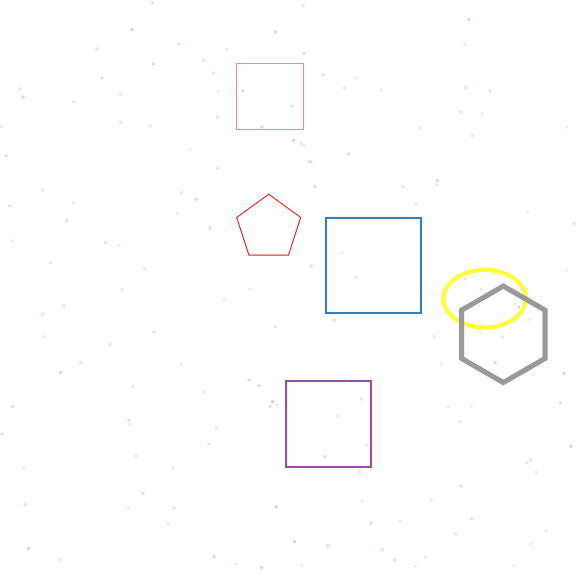[{"shape": "pentagon", "thickness": 0.5, "radius": 0.29, "center": [0.465, 0.605]}, {"shape": "square", "thickness": 1, "radius": 0.41, "center": [0.647, 0.539]}, {"shape": "square", "thickness": 1, "radius": 0.37, "center": [0.569, 0.265]}, {"shape": "oval", "thickness": 2, "radius": 0.36, "center": [0.839, 0.482]}, {"shape": "square", "thickness": 0.5, "radius": 0.29, "center": [0.467, 0.833]}, {"shape": "hexagon", "thickness": 2.5, "radius": 0.42, "center": [0.872, 0.42]}]